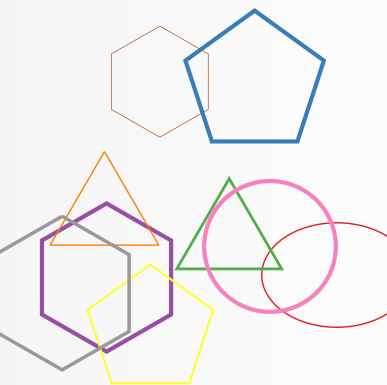[{"shape": "oval", "thickness": 1, "radius": 0.97, "center": [0.869, 0.286]}, {"shape": "pentagon", "thickness": 3, "radius": 0.94, "center": [0.657, 0.785]}, {"shape": "triangle", "thickness": 2, "radius": 0.78, "center": [0.592, 0.38]}, {"shape": "hexagon", "thickness": 3, "radius": 0.96, "center": [0.275, 0.279]}, {"shape": "triangle", "thickness": 1, "radius": 0.81, "center": [0.27, 0.444]}, {"shape": "pentagon", "thickness": 1.5, "radius": 0.85, "center": [0.388, 0.142]}, {"shape": "hexagon", "thickness": 0.5, "radius": 0.72, "center": [0.413, 0.788]}, {"shape": "circle", "thickness": 3, "radius": 0.85, "center": [0.697, 0.36]}, {"shape": "hexagon", "thickness": 2.5, "radius": 1.0, "center": [0.16, 0.239]}]